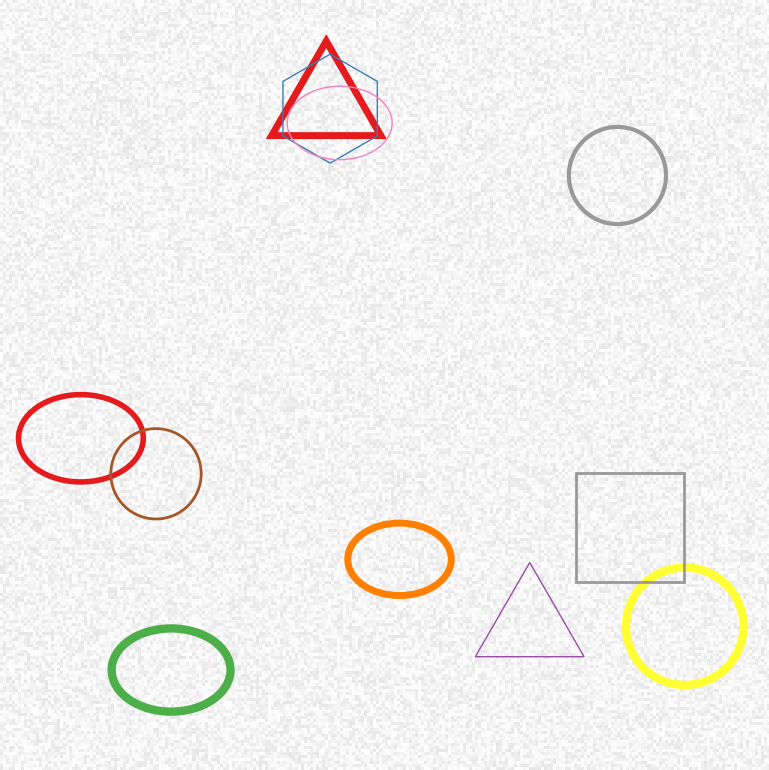[{"shape": "oval", "thickness": 2, "radius": 0.41, "center": [0.105, 0.431]}, {"shape": "triangle", "thickness": 2.5, "radius": 0.41, "center": [0.424, 0.865]}, {"shape": "hexagon", "thickness": 0.5, "radius": 0.35, "center": [0.429, 0.859]}, {"shape": "oval", "thickness": 3, "radius": 0.39, "center": [0.222, 0.13]}, {"shape": "triangle", "thickness": 0.5, "radius": 0.41, "center": [0.688, 0.188]}, {"shape": "oval", "thickness": 2.5, "radius": 0.34, "center": [0.519, 0.274]}, {"shape": "circle", "thickness": 3, "radius": 0.38, "center": [0.889, 0.187]}, {"shape": "circle", "thickness": 1, "radius": 0.29, "center": [0.203, 0.385]}, {"shape": "oval", "thickness": 0.5, "radius": 0.34, "center": [0.441, 0.84]}, {"shape": "circle", "thickness": 1.5, "radius": 0.32, "center": [0.802, 0.772]}, {"shape": "square", "thickness": 1, "radius": 0.35, "center": [0.818, 0.315]}]